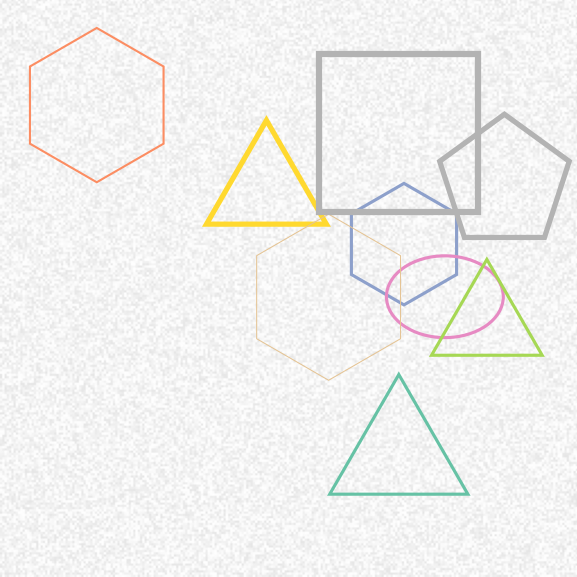[{"shape": "triangle", "thickness": 1.5, "radius": 0.69, "center": [0.691, 0.212]}, {"shape": "hexagon", "thickness": 1, "radius": 0.67, "center": [0.168, 0.817]}, {"shape": "hexagon", "thickness": 1.5, "radius": 0.53, "center": [0.7, 0.576]}, {"shape": "oval", "thickness": 1.5, "radius": 0.51, "center": [0.77, 0.485]}, {"shape": "triangle", "thickness": 1.5, "radius": 0.55, "center": [0.843, 0.439]}, {"shape": "triangle", "thickness": 2.5, "radius": 0.6, "center": [0.461, 0.671]}, {"shape": "hexagon", "thickness": 0.5, "radius": 0.72, "center": [0.569, 0.484]}, {"shape": "pentagon", "thickness": 2.5, "radius": 0.59, "center": [0.874, 0.683]}, {"shape": "square", "thickness": 3, "radius": 0.69, "center": [0.69, 0.769]}]